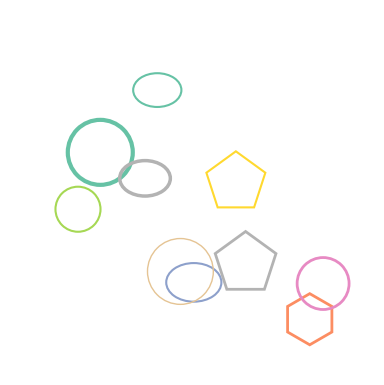[{"shape": "oval", "thickness": 1.5, "radius": 0.31, "center": [0.409, 0.766]}, {"shape": "circle", "thickness": 3, "radius": 0.42, "center": [0.26, 0.604]}, {"shape": "hexagon", "thickness": 2, "radius": 0.33, "center": [0.805, 0.171]}, {"shape": "oval", "thickness": 1.5, "radius": 0.36, "center": [0.503, 0.267]}, {"shape": "circle", "thickness": 2, "radius": 0.34, "center": [0.839, 0.264]}, {"shape": "circle", "thickness": 1.5, "radius": 0.29, "center": [0.203, 0.457]}, {"shape": "pentagon", "thickness": 1.5, "radius": 0.4, "center": [0.613, 0.526]}, {"shape": "circle", "thickness": 1, "radius": 0.43, "center": [0.469, 0.295]}, {"shape": "pentagon", "thickness": 2, "radius": 0.41, "center": [0.638, 0.316]}, {"shape": "oval", "thickness": 2.5, "radius": 0.33, "center": [0.377, 0.537]}]